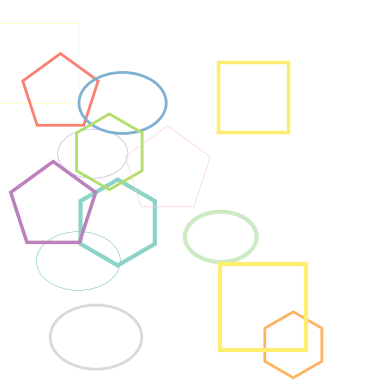[{"shape": "hexagon", "thickness": 3, "radius": 0.56, "center": [0.306, 0.422]}, {"shape": "oval", "thickness": 0.5, "radius": 0.55, "center": [0.204, 0.322]}, {"shape": "square", "thickness": 0.5, "radius": 0.52, "center": [0.102, 0.836]}, {"shape": "oval", "thickness": 0.5, "radius": 0.46, "center": [0.241, 0.601]}, {"shape": "pentagon", "thickness": 2, "radius": 0.51, "center": [0.157, 0.758]}, {"shape": "oval", "thickness": 2, "radius": 0.57, "center": [0.318, 0.733]}, {"shape": "hexagon", "thickness": 2, "radius": 0.43, "center": [0.762, 0.104]}, {"shape": "hexagon", "thickness": 2, "radius": 0.49, "center": [0.284, 0.606]}, {"shape": "pentagon", "thickness": 0.5, "radius": 0.58, "center": [0.435, 0.557]}, {"shape": "oval", "thickness": 2, "radius": 0.59, "center": [0.249, 0.124]}, {"shape": "pentagon", "thickness": 2.5, "radius": 0.58, "center": [0.138, 0.464]}, {"shape": "oval", "thickness": 3, "radius": 0.47, "center": [0.573, 0.385]}, {"shape": "square", "thickness": 3, "radius": 0.55, "center": [0.683, 0.203]}, {"shape": "square", "thickness": 2.5, "radius": 0.45, "center": [0.658, 0.749]}]